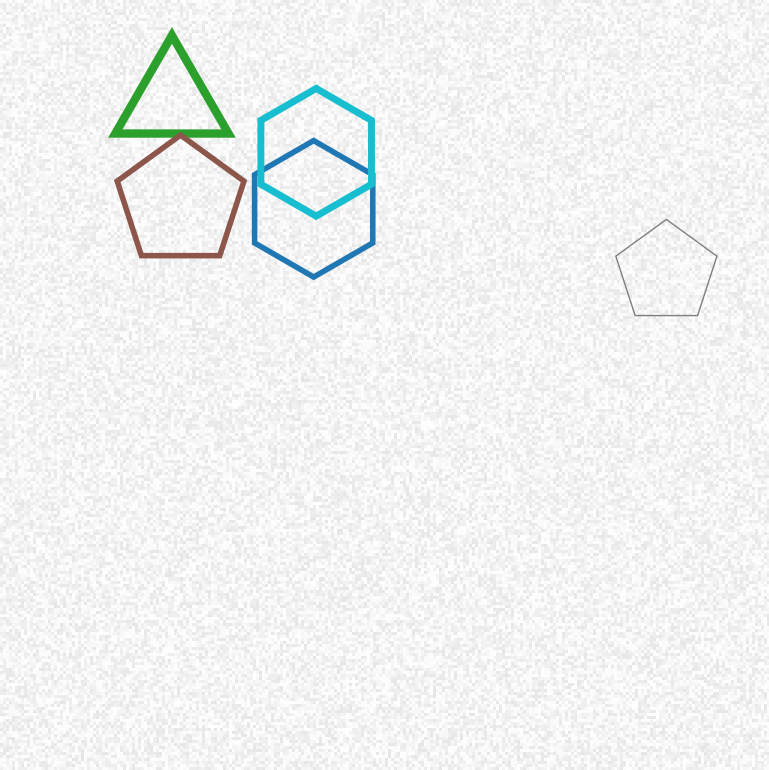[{"shape": "hexagon", "thickness": 2, "radius": 0.44, "center": [0.407, 0.729]}, {"shape": "triangle", "thickness": 3, "radius": 0.42, "center": [0.223, 0.869]}, {"shape": "pentagon", "thickness": 2, "radius": 0.43, "center": [0.235, 0.738]}, {"shape": "pentagon", "thickness": 0.5, "radius": 0.35, "center": [0.865, 0.646]}, {"shape": "hexagon", "thickness": 2.5, "radius": 0.41, "center": [0.411, 0.802]}]